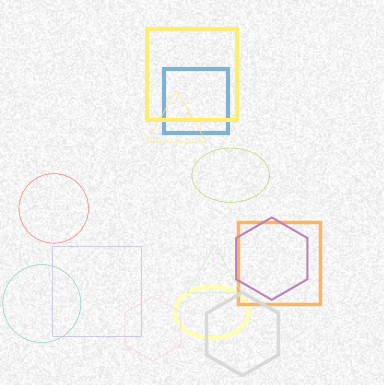[{"shape": "circle", "thickness": 0.5, "radius": 0.51, "center": [0.109, 0.211]}, {"shape": "oval", "thickness": 3, "radius": 0.48, "center": [0.55, 0.188]}, {"shape": "square", "thickness": 0.5, "radius": 0.58, "center": [0.25, 0.244]}, {"shape": "circle", "thickness": 0.5, "radius": 0.45, "center": [0.14, 0.459]}, {"shape": "square", "thickness": 3, "radius": 0.42, "center": [0.51, 0.738]}, {"shape": "square", "thickness": 2.5, "radius": 0.54, "center": [0.725, 0.318]}, {"shape": "oval", "thickness": 0.5, "radius": 0.5, "center": [0.599, 0.545]}, {"shape": "hexagon", "thickness": 0.5, "radius": 0.42, "center": [0.397, 0.146]}, {"shape": "hexagon", "thickness": 2.5, "radius": 0.54, "center": [0.63, 0.132]}, {"shape": "hexagon", "thickness": 1.5, "radius": 0.53, "center": [0.706, 0.328]}, {"shape": "triangle", "thickness": 0.5, "radius": 0.41, "center": [0.557, 0.28]}, {"shape": "triangle", "thickness": 0.5, "radius": 0.45, "center": [0.458, 0.676]}, {"shape": "square", "thickness": 3, "radius": 0.59, "center": [0.498, 0.806]}]